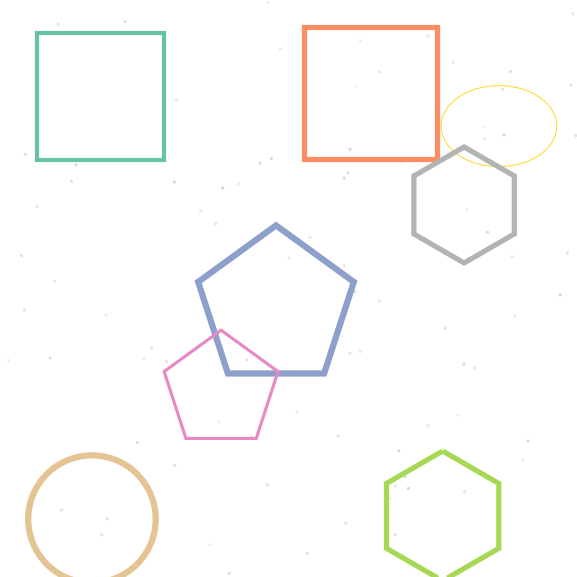[{"shape": "square", "thickness": 2, "radius": 0.55, "center": [0.174, 0.833]}, {"shape": "square", "thickness": 2.5, "radius": 0.57, "center": [0.642, 0.838]}, {"shape": "pentagon", "thickness": 3, "radius": 0.71, "center": [0.478, 0.467]}, {"shape": "pentagon", "thickness": 1.5, "radius": 0.52, "center": [0.383, 0.324]}, {"shape": "hexagon", "thickness": 2.5, "radius": 0.56, "center": [0.766, 0.106]}, {"shape": "oval", "thickness": 0.5, "radius": 0.5, "center": [0.864, 0.781]}, {"shape": "circle", "thickness": 3, "radius": 0.55, "center": [0.159, 0.1]}, {"shape": "hexagon", "thickness": 2.5, "radius": 0.5, "center": [0.804, 0.644]}]